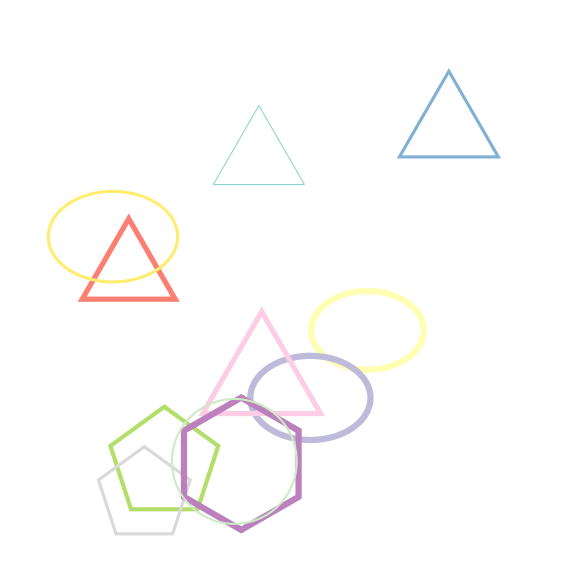[{"shape": "triangle", "thickness": 0.5, "radius": 0.46, "center": [0.448, 0.725]}, {"shape": "oval", "thickness": 3, "radius": 0.49, "center": [0.636, 0.427]}, {"shape": "oval", "thickness": 3, "radius": 0.52, "center": [0.537, 0.31]}, {"shape": "triangle", "thickness": 2.5, "radius": 0.46, "center": [0.223, 0.528]}, {"shape": "triangle", "thickness": 1.5, "radius": 0.49, "center": [0.777, 0.777]}, {"shape": "pentagon", "thickness": 2, "radius": 0.49, "center": [0.285, 0.197]}, {"shape": "triangle", "thickness": 2.5, "radius": 0.59, "center": [0.453, 0.342]}, {"shape": "pentagon", "thickness": 1.5, "radius": 0.42, "center": [0.25, 0.142]}, {"shape": "hexagon", "thickness": 3, "radius": 0.57, "center": [0.418, 0.196]}, {"shape": "circle", "thickness": 1, "radius": 0.54, "center": [0.406, 0.2]}, {"shape": "oval", "thickness": 1.5, "radius": 0.56, "center": [0.196, 0.589]}]